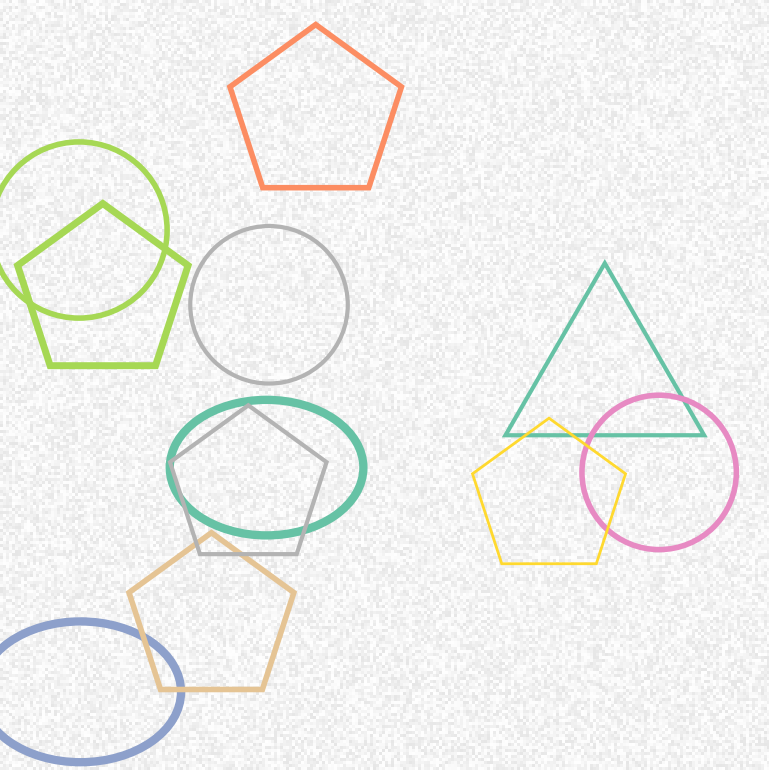[{"shape": "triangle", "thickness": 1.5, "radius": 0.74, "center": [0.785, 0.509]}, {"shape": "oval", "thickness": 3, "radius": 0.63, "center": [0.346, 0.393]}, {"shape": "pentagon", "thickness": 2, "radius": 0.59, "center": [0.41, 0.851]}, {"shape": "oval", "thickness": 3, "radius": 0.65, "center": [0.104, 0.102]}, {"shape": "circle", "thickness": 2, "radius": 0.5, "center": [0.856, 0.387]}, {"shape": "pentagon", "thickness": 2.5, "radius": 0.58, "center": [0.134, 0.619]}, {"shape": "circle", "thickness": 2, "radius": 0.57, "center": [0.103, 0.701]}, {"shape": "pentagon", "thickness": 1, "radius": 0.52, "center": [0.713, 0.352]}, {"shape": "pentagon", "thickness": 2, "radius": 0.56, "center": [0.275, 0.196]}, {"shape": "pentagon", "thickness": 1.5, "radius": 0.53, "center": [0.322, 0.367]}, {"shape": "circle", "thickness": 1.5, "radius": 0.51, "center": [0.349, 0.604]}]